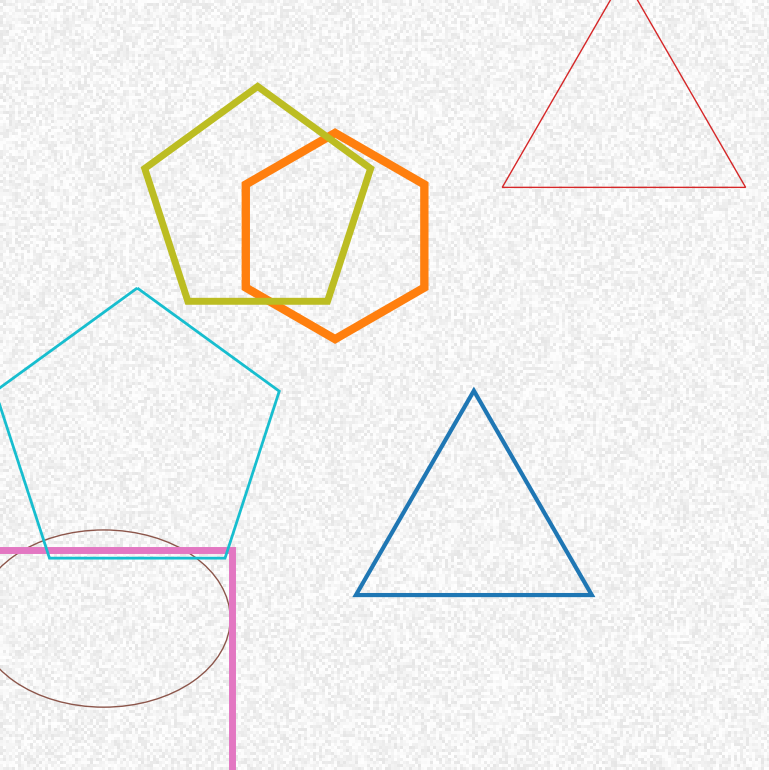[{"shape": "triangle", "thickness": 1.5, "radius": 0.88, "center": [0.615, 0.316]}, {"shape": "hexagon", "thickness": 3, "radius": 0.67, "center": [0.435, 0.693]}, {"shape": "triangle", "thickness": 0.5, "radius": 0.91, "center": [0.81, 0.848]}, {"shape": "oval", "thickness": 0.5, "radius": 0.82, "center": [0.135, 0.197]}, {"shape": "square", "thickness": 2.5, "radius": 0.85, "center": [0.13, 0.115]}, {"shape": "pentagon", "thickness": 2.5, "radius": 0.77, "center": [0.335, 0.733]}, {"shape": "pentagon", "thickness": 1, "radius": 0.97, "center": [0.178, 0.432]}]